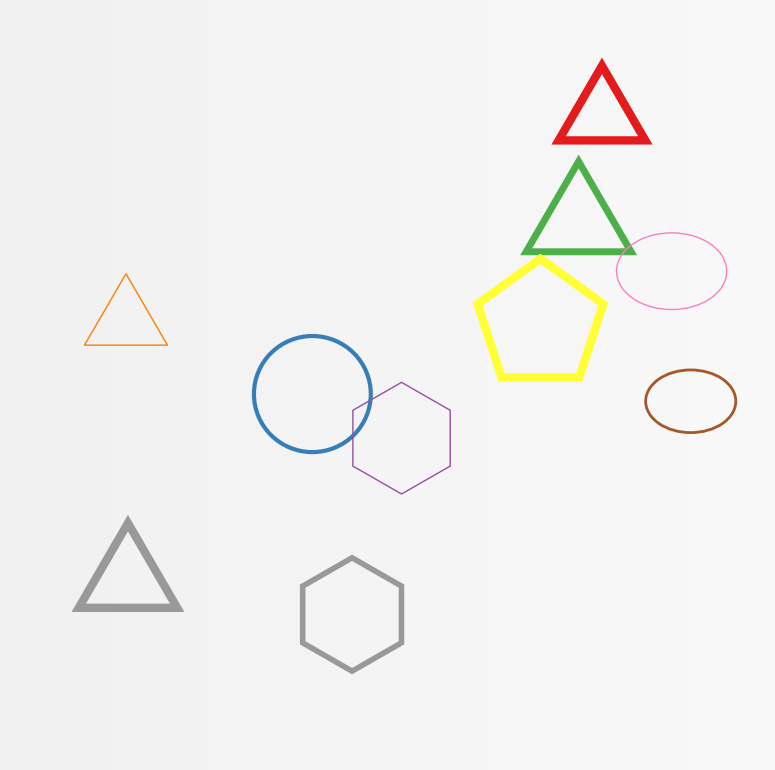[{"shape": "triangle", "thickness": 3, "radius": 0.32, "center": [0.777, 0.85]}, {"shape": "circle", "thickness": 1.5, "radius": 0.38, "center": [0.403, 0.488]}, {"shape": "triangle", "thickness": 2.5, "radius": 0.39, "center": [0.747, 0.712]}, {"shape": "hexagon", "thickness": 0.5, "radius": 0.36, "center": [0.518, 0.431]}, {"shape": "triangle", "thickness": 0.5, "radius": 0.31, "center": [0.163, 0.583]}, {"shape": "pentagon", "thickness": 3, "radius": 0.43, "center": [0.697, 0.579]}, {"shape": "oval", "thickness": 1, "radius": 0.29, "center": [0.891, 0.479]}, {"shape": "oval", "thickness": 0.5, "radius": 0.36, "center": [0.867, 0.648]}, {"shape": "hexagon", "thickness": 2, "radius": 0.37, "center": [0.454, 0.202]}, {"shape": "triangle", "thickness": 3, "radius": 0.37, "center": [0.165, 0.247]}]